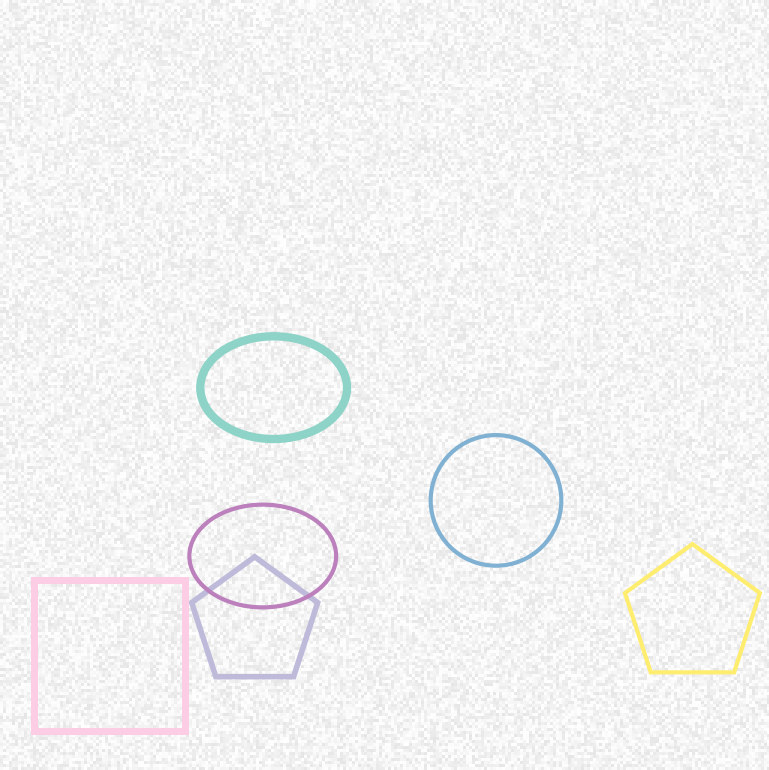[{"shape": "oval", "thickness": 3, "radius": 0.48, "center": [0.355, 0.497]}, {"shape": "pentagon", "thickness": 2, "radius": 0.43, "center": [0.331, 0.191]}, {"shape": "circle", "thickness": 1.5, "radius": 0.42, "center": [0.644, 0.35]}, {"shape": "square", "thickness": 2.5, "radius": 0.49, "center": [0.142, 0.149]}, {"shape": "oval", "thickness": 1.5, "radius": 0.48, "center": [0.341, 0.278]}, {"shape": "pentagon", "thickness": 1.5, "radius": 0.46, "center": [0.899, 0.201]}]